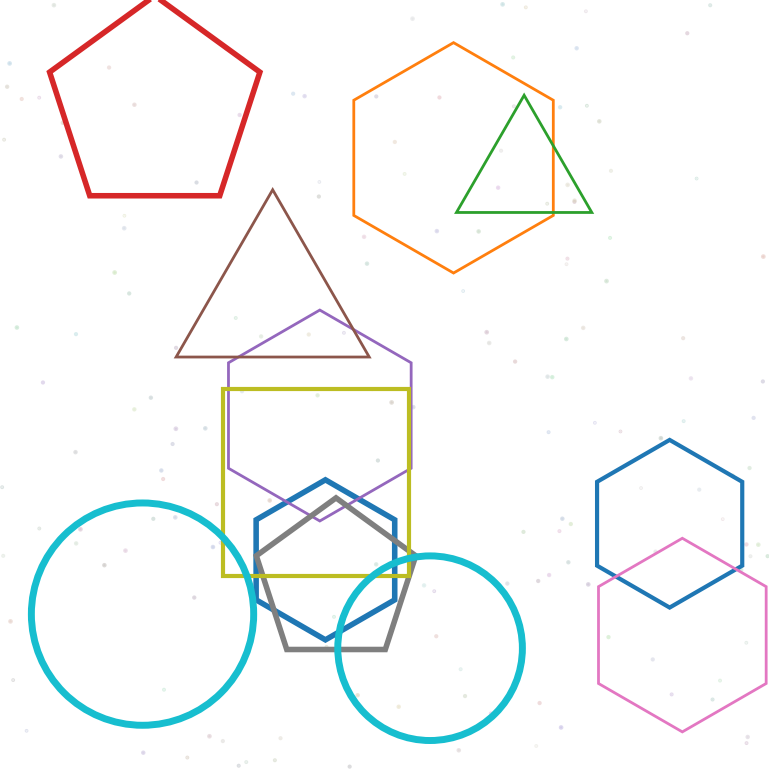[{"shape": "hexagon", "thickness": 2, "radius": 0.52, "center": [0.423, 0.273]}, {"shape": "hexagon", "thickness": 1.5, "radius": 0.54, "center": [0.87, 0.32]}, {"shape": "hexagon", "thickness": 1, "radius": 0.75, "center": [0.589, 0.795]}, {"shape": "triangle", "thickness": 1, "radius": 0.51, "center": [0.681, 0.775]}, {"shape": "pentagon", "thickness": 2, "radius": 0.72, "center": [0.201, 0.862]}, {"shape": "hexagon", "thickness": 1, "radius": 0.68, "center": [0.415, 0.46]}, {"shape": "triangle", "thickness": 1, "radius": 0.72, "center": [0.354, 0.609]}, {"shape": "hexagon", "thickness": 1, "radius": 0.63, "center": [0.886, 0.175]}, {"shape": "pentagon", "thickness": 2, "radius": 0.54, "center": [0.436, 0.245]}, {"shape": "square", "thickness": 1.5, "radius": 0.61, "center": [0.411, 0.373]}, {"shape": "circle", "thickness": 2.5, "radius": 0.72, "center": [0.185, 0.202]}, {"shape": "circle", "thickness": 2.5, "radius": 0.6, "center": [0.559, 0.158]}]